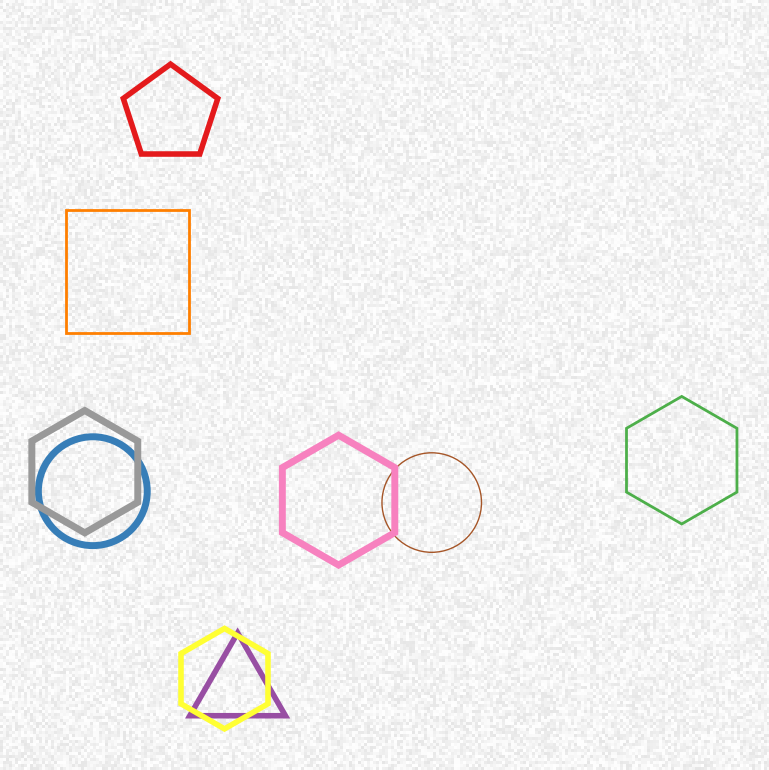[{"shape": "pentagon", "thickness": 2, "radius": 0.32, "center": [0.221, 0.852]}, {"shape": "circle", "thickness": 2.5, "radius": 0.35, "center": [0.121, 0.362]}, {"shape": "hexagon", "thickness": 1, "radius": 0.41, "center": [0.885, 0.402]}, {"shape": "triangle", "thickness": 2, "radius": 0.36, "center": [0.309, 0.106]}, {"shape": "square", "thickness": 1, "radius": 0.4, "center": [0.166, 0.647]}, {"shape": "hexagon", "thickness": 2, "radius": 0.33, "center": [0.292, 0.119]}, {"shape": "circle", "thickness": 0.5, "radius": 0.32, "center": [0.561, 0.347]}, {"shape": "hexagon", "thickness": 2.5, "radius": 0.42, "center": [0.44, 0.35]}, {"shape": "hexagon", "thickness": 2.5, "radius": 0.4, "center": [0.11, 0.387]}]